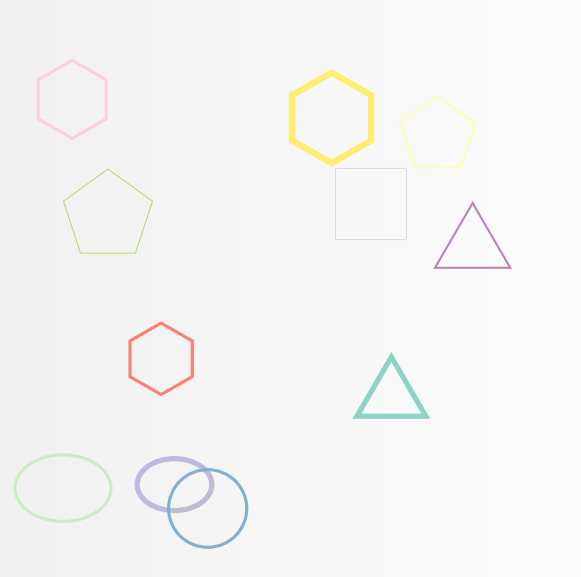[{"shape": "triangle", "thickness": 2.5, "radius": 0.34, "center": [0.673, 0.313]}, {"shape": "pentagon", "thickness": 1, "radius": 0.34, "center": [0.753, 0.765]}, {"shape": "oval", "thickness": 2.5, "radius": 0.32, "center": [0.3, 0.16]}, {"shape": "hexagon", "thickness": 1.5, "radius": 0.31, "center": [0.277, 0.378]}, {"shape": "circle", "thickness": 1.5, "radius": 0.34, "center": [0.357, 0.119]}, {"shape": "pentagon", "thickness": 0.5, "radius": 0.4, "center": [0.186, 0.626]}, {"shape": "hexagon", "thickness": 1.5, "radius": 0.34, "center": [0.124, 0.827]}, {"shape": "square", "thickness": 0.5, "radius": 0.31, "center": [0.637, 0.646]}, {"shape": "triangle", "thickness": 1, "radius": 0.37, "center": [0.813, 0.573]}, {"shape": "oval", "thickness": 1.5, "radius": 0.41, "center": [0.108, 0.154]}, {"shape": "hexagon", "thickness": 3, "radius": 0.39, "center": [0.57, 0.795]}]